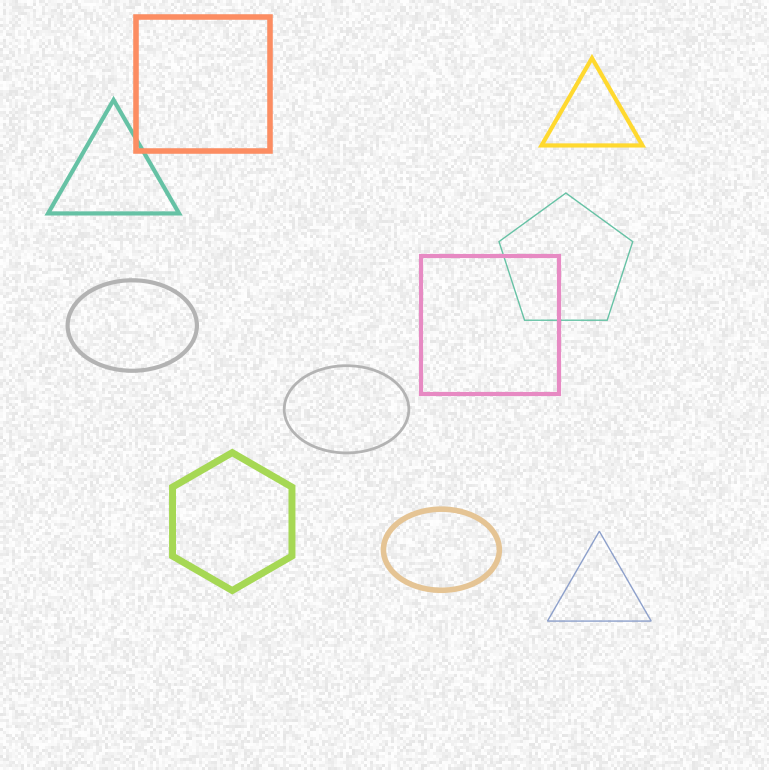[{"shape": "triangle", "thickness": 1.5, "radius": 0.49, "center": [0.147, 0.772]}, {"shape": "pentagon", "thickness": 0.5, "radius": 0.46, "center": [0.735, 0.658]}, {"shape": "square", "thickness": 2, "radius": 0.43, "center": [0.263, 0.891]}, {"shape": "triangle", "thickness": 0.5, "radius": 0.39, "center": [0.778, 0.232]}, {"shape": "square", "thickness": 1.5, "radius": 0.45, "center": [0.637, 0.578]}, {"shape": "hexagon", "thickness": 2.5, "radius": 0.45, "center": [0.302, 0.323]}, {"shape": "triangle", "thickness": 1.5, "radius": 0.38, "center": [0.769, 0.849]}, {"shape": "oval", "thickness": 2, "radius": 0.38, "center": [0.573, 0.286]}, {"shape": "oval", "thickness": 1, "radius": 0.4, "center": [0.45, 0.468]}, {"shape": "oval", "thickness": 1.5, "radius": 0.42, "center": [0.172, 0.577]}]